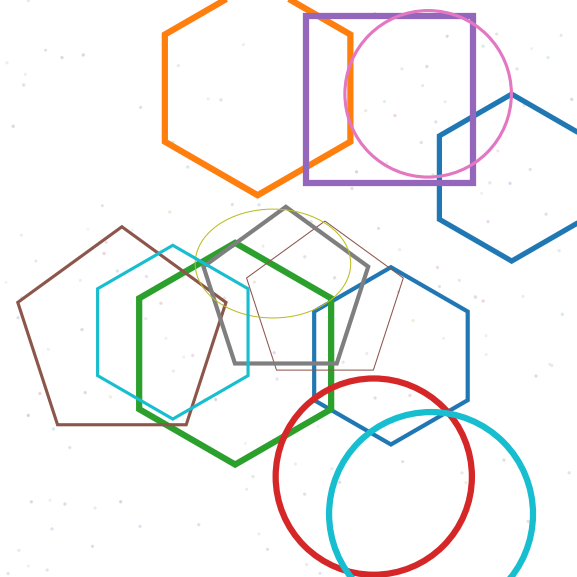[{"shape": "hexagon", "thickness": 2, "radius": 0.77, "center": [0.677, 0.383]}, {"shape": "hexagon", "thickness": 2.5, "radius": 0.72, "center": [0.886, 0.692]}, {"shape": "hexagon", "thickness": 3, "radius": 0.93, "center": [0.446, 0.847]}, {"shape": "hexagon", "thickness": 3, "radius": 0.96, "center": [0.407, 0.387]}, {"shape": "circle", "thickness": 3, "radius": 0.85, "center": [0.647, 0.174]}, {"shape": "square", "thickness": 3, "radius": 0.72, "center": [0.674, 0.827]}, {"shape": "pentagon", "thickness": 1.5, "radius": 0.95, "center": [0.211, 0.417]}, {"shape": "pentagon", "thickness": 0.5, "radius": 0.71, "center": [0.563, 0.474]}, {"shape": "circle", "thickness": 1.5, "radius": 0.72, "center": [0.741, 0.837]}, {"shape": "pentagon", "thickness": 2, "radius": 0.75, "center": [0.495, 0.491]}, {"shape": "oval", "thickness": 0.5, "radius": 0.67, "center": [0.473, 0.543]}, {"shape": "circle", "thickness": 3, "radius": 0.88, "center": [0.746, 0.109]}, {"shape": "hexagon", "thickness": 1.5, "radius": 0.75, "center": [0.299, 0.424]}]